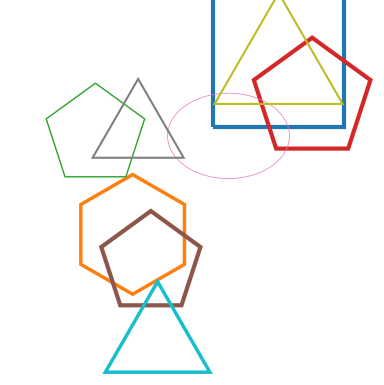[{"shape": "square", "thickness": 3, "radius": 0.85, "center": [0.723, 0.841]}, {"shape": "hexagon", "thickness": 2.5, "radius": 0.78, "center": [0.345, 0.391]}, {"shape": "pentagon", "thickness": 1, "radius": 0.67, "center": [0.248, 0.65]}, {"shape": "pentagon", "thickness": 3, "radius": 0.8, "center": [0.811, 0.743]}, {"shape": "pentagon", "thickness": 3, "radius": 0.68, "center": [0.392, 0.317]}, {"shape": "oval", "thickness": 0.5, "radius": 0.79, "center": [0.594, 0.647]}, {"shape": "triangle", "thickness": 1.5, "radius": 0.68, "center": [0.359, 0.658]}, {"shape": "triangle", "thickness": 1.5, "radius": 0.96, "center": [0.724, 0.826]}, {"shape": "triangle", "thickness": 2.5, "radius": 0.78, "center": [0.409, 0.112]}]